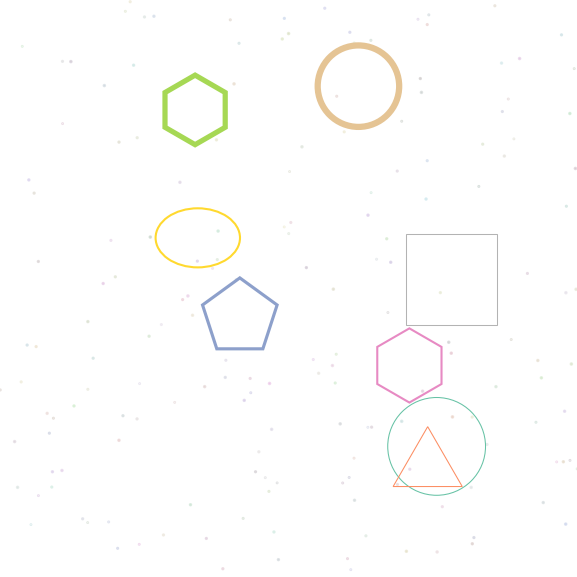[{"shape": "circle", "thickness": 0.5, "radius": 0.42, "center": [0.756, 0.226]}, {"shape": "triangle", "thickness": 0.5, "radius": 0.35, "center": [0.741, 0.191]}, {"shape": "pentagon", "thickness": 1.5, "radius": 0.34, "center": [0.415, 0.45]}, {"shape": "hexagon", "thickness": 1, "radius": 0.32, "center": [0.709, 0.366]}, {"shape": "hexagon", "thickness": 2.5, "radius": 0.3, "center": [0.338, 0.809]}, {"shape": "oval", "thickness": 1, "radius": 0.37, "center": [0.343, 0.587]}, {"shape": "circle", "thickness": 3, "radius": 0.35, "center": [0.621, 0.85]}, {"shape": "square", "thickness": 0.5, "radius": 0.39, "center": [0.782, 0.515]}]